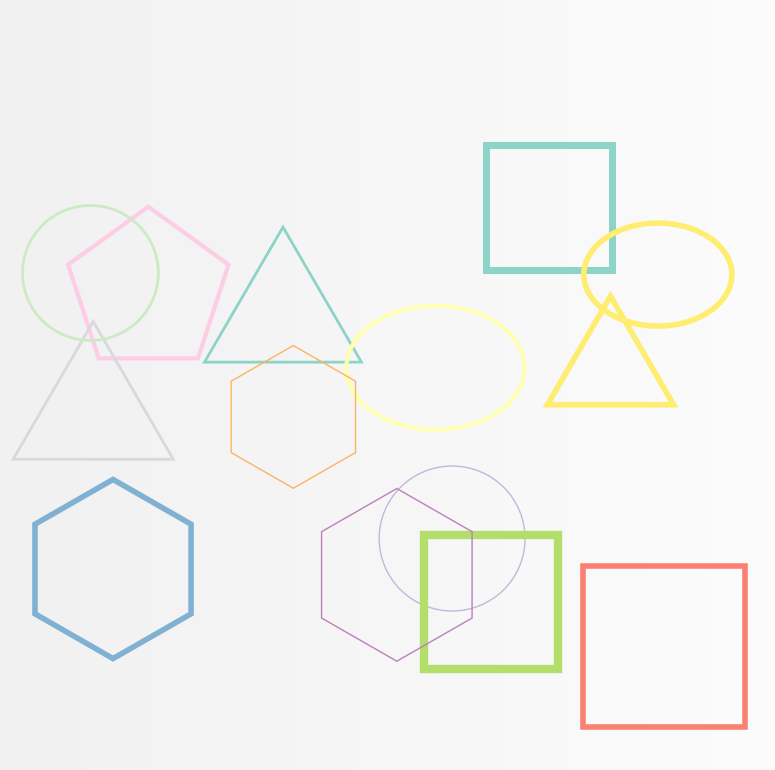[{"shape": "triangle", "thickness": 1, "radius": 0.58, "center": [0.365, 0.588]}, {"shape": "square", "thickness": 2.5, "radius": 0.41, "center": [0.708, 0.731]}, {"shape": "oval", "thickness": 1.5, "radius": 0.57, "center": [0.562, 0.522]}, {"shape": "circle", "thickness": 0.5, "radius": 0.47, "center": [0.583, 0.301]}, {"shape": "square", "thickness": 2, "radius": 0.52, "center": [0.856, 0.161]}, {"shape": "hexagon", "thickness": 2, "radius": 0.58, "center": [0.146, 0.261]}, {"shape": "hexagon", "thickness": 0.5, "radius": 0.46, "center": [0.379, 0.459]}, {"shape": "square", "thickness": 3, "radius": 0.43, "center": [0.633, 0.218]}, {"shape": "pentagon", "thickness": 1.5, "radius": 0.54, "center": [0.191, 0.623]}, {"shape": "triangle", "thickness": 1, "radius": 0.6, "center": [0.12, 0.463]}, {"shape": "hexagon", "thickness": 0.5, "radius": 0.56, "center": [0.512, 0.253]}, {"shape": "circle", "thickness": 1, "radius": 0.44, "center": [0.117, 0.646]}, {"shape": "triangle", "thickness": 2, "radius": 0.47, "center": [0.788, 0.521]}, {"shape": "oval", "thickness": 2, "radius": 0.48, "center": [0.849, 0.643]}]